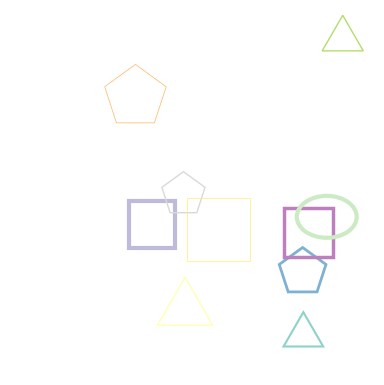[{"shape": "triangle", "thickness": 1.5, "radius": 0.3, "center": [0.788, 0.13]}, {"shape": "triangle", "thickness": 1, "radius": 0.41, "center": [0.481, 0.197]}, {"shape": "square", "thickness": 3, "radius": 0.3, "center": [0.395, 0.417]}, {"shape": "pentagon", "thickness": 2, "radius": 0.32, "center": [0.786, 0.293]}, {"shape": "pentagon", "thickness": 0.5, "radius": 0.42, "center": [0.352, 0.749]}, {"shape": "triangle", "thickness": 1, "radius": 0.31, "center": [0.89, 0.899]}, {"shape": "pentagon", "thickness": 1, "radius": 0.29, "center": [0.477, 0.495]}, {"shape": "square", "thickness": 2.5, "radius": 0.32, "center": [0.802, 0.396]}, {"shape": "oval", "thickness": 3, "radius": 0.39, "center": [0.849, 0.437]}, {"shape": "square", "thickness": 0.5, "radius": 0.41, "center": [0.567, 0.404]}]